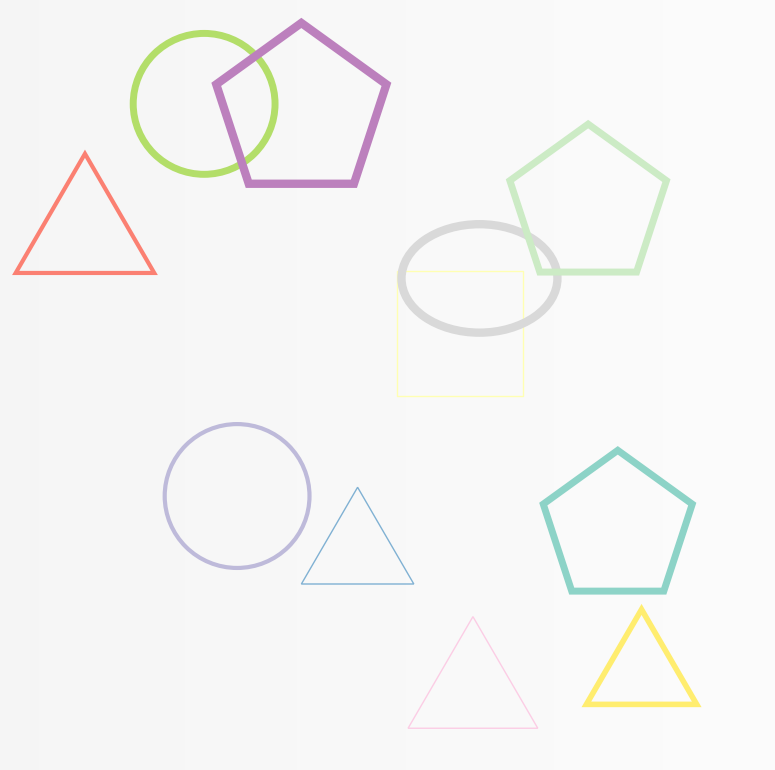[{"shape": "pentagon", "thickness": 2.5, "radius": 0.51, "center": [0.797, 0.314]}, {"shape": "square", "thickness": 0.5, "radius": 0.41, "center": [0.594, 0.566]}, {"shape": "circle", "thickness": 1.5, "radius": 0.47, "center": [0.306, 0.356]}, {"shape": "triangle", "thickness": 1.5, "radius": 0.52, "center": [0.11, 0.697]}, {"shape": "triangle", "thickness": 0.5, "radius": 0.42, "center": [0.461, 0.283]}, {"shape": "circle", "thickness": 2.5, "radius": 0.46, "center": [0.263, 0.865]}, {"shape": "triangle", "thickness": 0.5, "radius": 0.48, "center": [0.61, 0.103]}, {"shape": "oval", "thickness": 3, "radius": 0.5, "center": [0.619, 0.638]}, {"shape": "pentagon", "thickness": 3, "radius": 0.58, "center": [0.389, 0.855]}, {"shape": "pentagon", "thickness": 2.5, "radius": 0.53, "center": [0.759, 0.733]}, {"shape": "triangle", "thickness": 2, "radius": 0.41, "center": [0.828, 0.126]}]